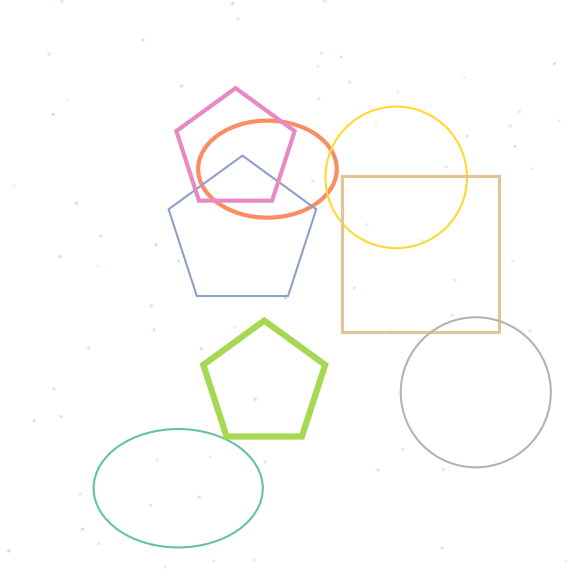[{"shape": "oval", "thickness": 1, "radius": 0.73, "center": [0.309, 0.154]}, {"shape": "oval", "thickness": 2, "radius": 0.6, "center": [0.463, 0.706]}, {"shape": "pentagon", "thickness": 1, "radius": 0.67, "center": [0.42, 0.595]}, {"shape": "pentagon", "thickness": 2, "radius": 0.54, "center": [0.408, 0.739]}, {"shape": "pentagon", "thickness": 3, "radius": 0.55, "center": [0.458, 0.333]}, {"shape": "circle", "thickness": 1, "radius": 0.61, "center": [0.686, 0.692]}, {"shape": "square", "thickness": 1.5, "radius": 0.68, "center": [0.729, 0.559]}, {"shape": "circle", "thickness": 1, "radius": 0.65, "center": [0.824, 0.32]}]